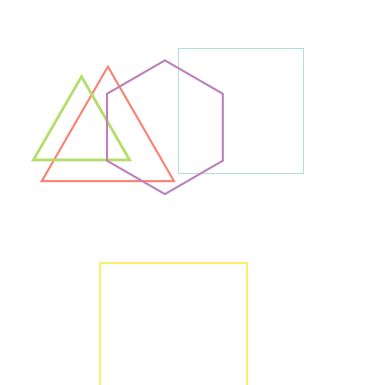[{"shape": "square", "thickness": 0.5, "radius": 0.81, "center": [0.624, 0.713]}, {"shape": "triangle", "thickness": 1.5, "radius": 0.99, "center": [0.28, 0.629]}, {"shape": "triangle", "thickness": 2, "radius": 0.72, "center": [0.212, 0.657]}, {"shape": "hexagon", "thickness": 1.5, "radius": 0.87, "center": [0.428, 0.669]}, {"shape": "square", "thickness": 1.5, "radius": 0.96, "center": [0.451, 0.124]}]